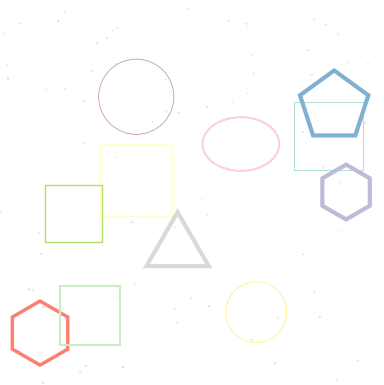[{"shape": "square", "thickness": 0.5, "radius": 0.44, "center": [0.853, 0.646]}, {"shape": "square", "thickness": 0.5, "radius": 0.47, "center": [0.354, 0.533]}, {"shape": "hexagon", "thickness": 3, "radius": 0.36, "center": [0.899, 0.501]}, {"shape": "hexagon", "thickness": 2.5, "radius": 0.42, "center": [0.104, 0.135]}, {"shape": "pentagon", "thickness": 3, "radius": 0.47, "center": [0.868, 0.724]}, {"shape": "square", "thickness": 1, "radius": 0.37, "center": [0.191, 0.445]}, {"shape": "oval", "thickness": 1.5, "radius": 0.5, "center": [0.626, 0.626]}, {"shape": "triangle", "thickness": 3, "radius": 0.47, "center": [0.461, 0.355]}, {"shape": "circle", "thickness": 0.5, "radius": 0.49, "center": [0.354, 0.749]}, {"shape": "square", "thickness": 1.5, "radius": 0.39, "center": [0.233, 0.18]}, {"shape": "circle", "thickness": 0.5, "radius": 0.4, "center": [0.666, 0.189]}]